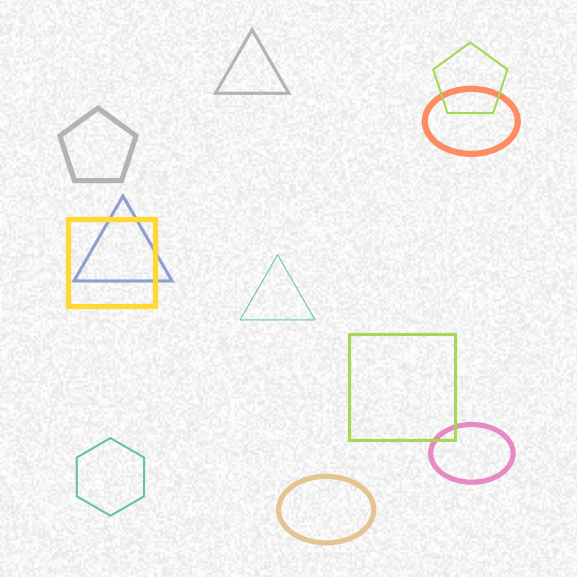[{"shape": "hexagon", "thickness": 1, "radius": 0.34, "center": [0.191, 0.173]}, {"shape": "triangle", "thickness": 0.5, "radius": 0.38, "center": [0.481, 0.483]}, {"shape": "oval", "thickness": 3, "radius": 0.4, "center": [0.816, 0.789]}, {"shape": "triangle", "thickness": 1.5, "radius": 0.49, "center": [0.213, 0.562]}, {"shape": "oval", "thickness": 2.5, "radius": 0.36, "center": [0.817, 0.214]}, {"shape": "pentagon", "thickness": 1, "radius": 0.34, "center": [0.814, 0.858]}, {"shape": "square", "thickness": 1.5, "radius": 0.46, "center": [0.697, 0.329]}, {"shape": "square", "thickness": 2.5, "radius": 0.38, "center": [0.193, 0.545]}, {"shape": "oval", "thickness": 2.5, "radius": 0.41, "center": [0.565, 0.117]}, {"shape": "pentagon", "thickness": 2.5, "radius": 0.35, "center": [0.17, 0.742]}, {"shape": "triangle", "thickness": 1.5, "radius": 0.37, "center": [0.437, 0.874]}]